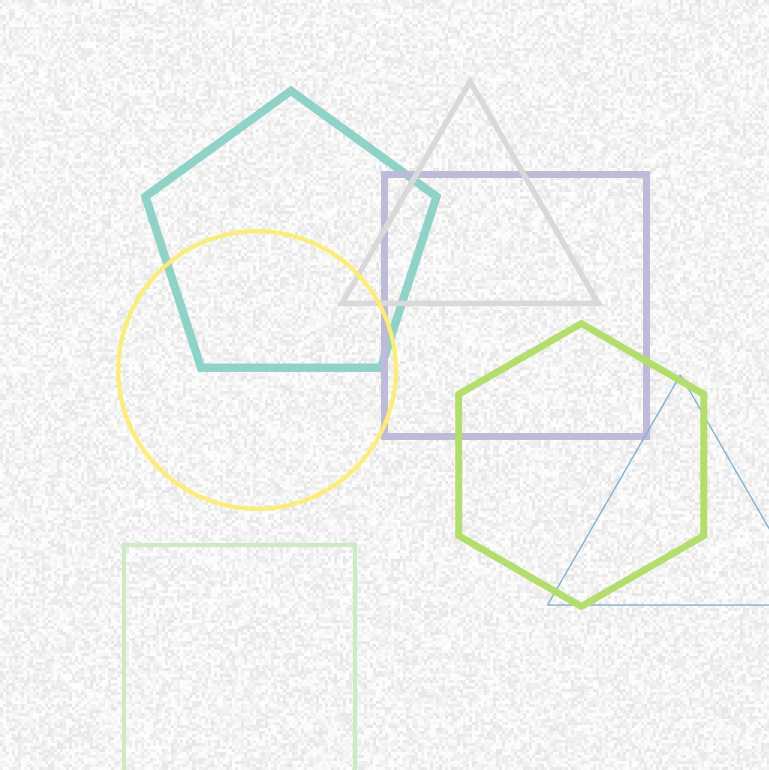[{"shape": "pentagon", "thickness": 3, "radius": 0.99, "center": [0.378, 0.683]}, {"shape": "square", "thickness": 2.5, "radius": 0.85, "center": [0.668, 0.604]}, {"shape": "triangle", "thickness": 0.5, "radius": 1.0, "center": [0.884, 0.314]}, {"shape": "hexagon", "thickness": 2.5, "radius": 0.92, "center": [0.755, 0.396]}, {"shape": "triangle", "thickness": 2, "radius": 0.96, "center": [0.611, 0.702]}, {"shape": "square", "thickness": 1.5, "radius": 0.75, "center": [0.311, 0.142]}, {"shape": "circle", "thickness": 1.5, "radius": 0.9, "center": [0.334, 0.519]}]